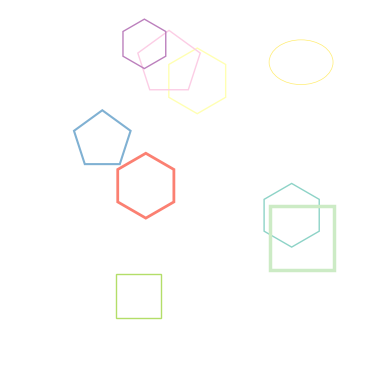[{"shape": "hexagon", "thickness": 1, "radius": 0.41, "center": [0.758, 0.441]}, {"shape": "hexagon", "thickness": 1, "radius": 0.43, "center": [0.512, 0.79]}, {"shape": "hexagon", "thickness": 2, "radius": 0.42, "center": [0.379, 0.518]}, {"shape": "pentagon", "thickness": 1.5, "radius": 0.39, "center": [0.266, 0.636]}, {"shape": "square", "thickness": 1, "radius": 0.29, "center": [0.359, 0.231]}, {"shape": "pentagon", "thickness": 1, "radius": 0.43, "center": [0.439, 0.836]}, {"shape": "hexagon", "thickness": 1, "radius": 0.32, "center": [0.375, 0.886]}, {"shape": "square", "thickness": 2.5, "radius": 0.41, "center": [0.785, 0.382]}, {"shape": "oval", "thickness": 0.5, "radius": 0.42, "center": [0.782, 0.838]}]